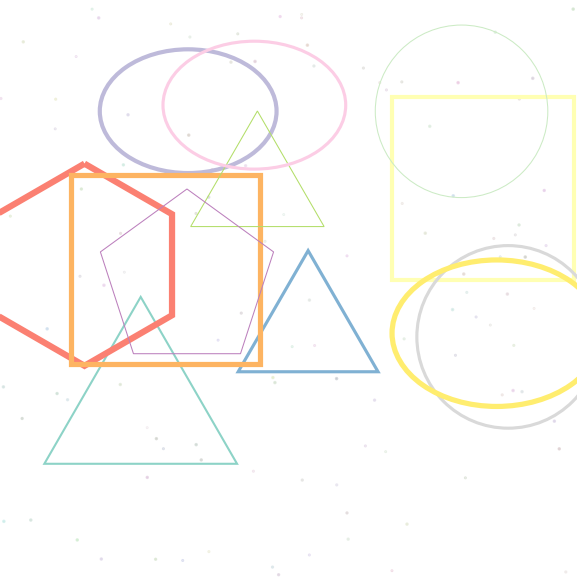[{"shape": "triangle", "thickness": 1, "radius": 0.96, "center": [0.244, 0.292]}, {"shape": "square", "thickness": 2, "radius": 0.79, "center": [0.837, 0.673]}, {"shape": "oval", "thickness": 2, "radius": 0.77, "center": [0.326, 0.807]}, {"shape": "hexagon", "thickness": 3, "radius": 0.88, "center": [0.146, 0.541]}, {"shape": "triangle", "thickness": 1.5, "radius": 0.7, "center": [0.534, 0.425]}, {"shape": "square", "thickness": 2.5, "radius": 0.82, "center": [0.287, 0.533]}, {"shape": "triangle", "thickness": 0.5, "radius": 0.67, "center": [0.446, 0.674]}, {"shape": "oval", "thickness": 1.5, "radius": 0.79, "center": [0.44, 0.817]}, {"shape": "circle", "thickness": 1.5, "radius": 0.79, "center": [0.88, 0.416]}, {"shape": "pentagon", "thickness": 0.5, "radius": 0.79, "center": [0.324, 0.514]}, {"shape": "circle", "thickness": 0.5, "radius": 0.75, "center": [0.799, 0.806]}, {"shape": "oval", "thickness": 2.5, "radius": 0.91, "center": [0.86, 0.422]}]